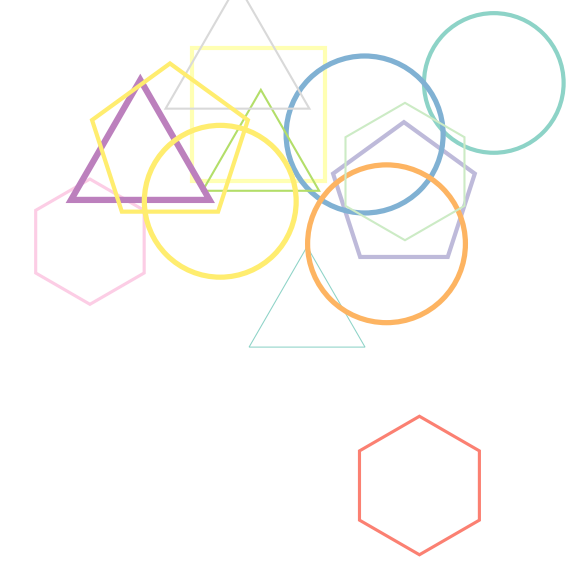[{"shape": "triangle", "thickness": 0.5, "radius": 0.58, "center": [0.532, 0.456]}, {"shape": "circle", "thickness": 2, "radius": 0.6, "center": [0.855, 0.855]}, {"shape": "square", "thickness": 2, "radius": 0.58, "center": [0.447, 0.8]}, {"shape": "pentagon", "thickness": 2, "radius": 0.65, "center": [0.699, 0.659]}, {"shape": "hexagon", "thickness": 1.5, "radius": 0.6, "center": [0.726, 0.158]}, {"shape": "circle", "thickness": 2.5, "radius": 0.68, "center": [0.631, 0.766]}, {"shape": "circle", "thickness": 2.5, "radius": 0.68, "center": [0.669, 0.577]}, {"shape": "triangle", "thickness": 1, "radius": 0.58, "center": [0.452, 0.727]}, {"shape": "hexagon", "thickness": 1.5, "radius": 0.54, "center": [0.156, 0.581]}, {"shape": "triangle", "thickness": 1, "radius": 0.72, "center": [0.411, 0.883]}, {"shape": "triangle", "thickness": 3, "radius": 0.69, "center": [0.243, 0.722]}, {"shape": "hexagon", "thickness": 1, "radius": 0.59, "center": [0.701, 0.702]}, {"shape": "pentagon", "thickness": 2, "radius": 0.71, "center": [0.294, 0.747]}, {"shape": "circle", "thickness": 2.5, "radius": 0.66, "center": [0.381, 0.651]}]